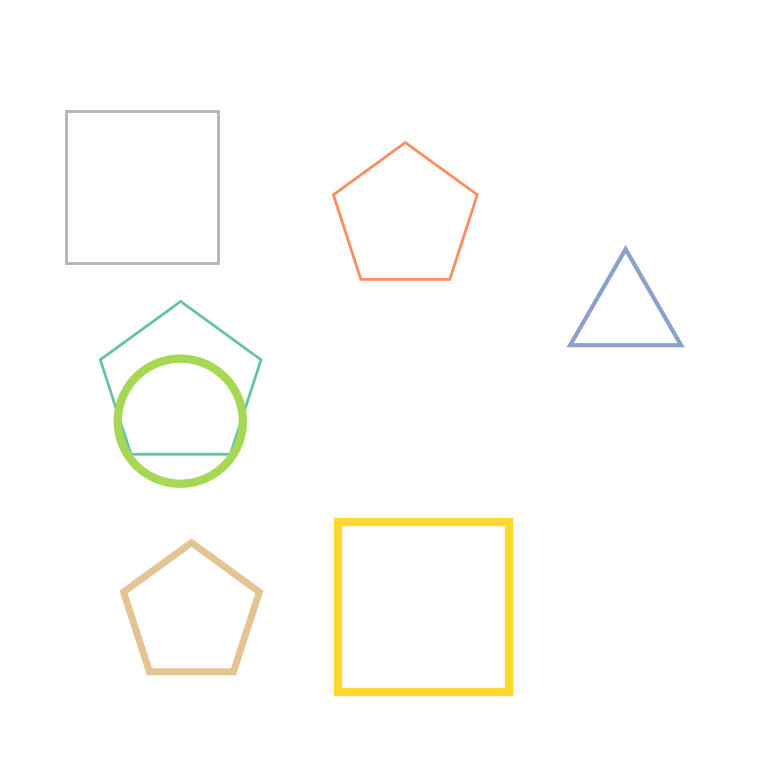[{"shape": "pentagon", "thickness": 1, "radius": 0.55, "center": [0.235, 0.499]}, {"shape": "pentagon", "thickness": 1, "radius": 0.49, "center": [0.526, 0.717]}, {"shape": "triangle", "thickness": 1.5, "radius": 0.42, "center": [0.812, 0.593]}, {"shape": "circle", "thickness": 3, "radius": 0.41, "center": [0.234, 0.453]}, {"shape": "square", "thickness": 3, "radius": 0.55, "center": [0.55, 0.211]}, {"shape": "pentagon", "thickness": 2.5, "radius": 0.46, "center": [0.249, 0.203]}, {"shape": "square", "thickness": 1, "radius": 0.49, "center": [0.184, 0.757]}]